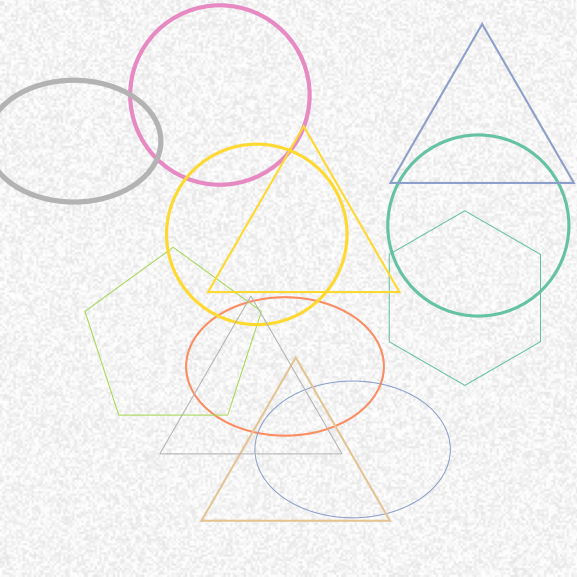[{"shape": "circle", "thickness": 1.5, "radius": 0.78, "center": [0.828, 0.609]}, {"shape": "hexagon", "thickness": 0.5, "radius": 0.76, "center": [0.805, 0.483]}, {"shape": "oval", "thickness": 1, "radius": 0.86, "center": [0.494, 0.365]}, {"shape": "triangle", "thickness": 1, "radius": 0.92, "center": [0.835, 0.774]}, {"shape": "oval", "thickness": 0.5, "radius": 0.85, "center": [0.611, 0.221]}, {"shape": "circle", "thickness": 2, "radius": 0.78, "center": [0.381, 0.835]}, {"shape": "pentagon", "thickness": 0.5, "radius": 0.8, "center": [0.3, 0.41]}, {"shape": "circle", "thickness": 1.5, "radius": 0.78, "center": [0.445, 0.593]}, {"shape": "triangle", "thickness": 1, "radius": 0.96, "center": [0.526, 0.589]}, {"shape": "triangle", "thickness": 1, "radius": 0.94, "center": [0.512, 0.192]}, {"shape": "oval", "thickness": 2.5, "radius": 0.75, "center": [0.128, 0.755]}, {"shape": "triangle", "thickness": 0.5, "radius": 0.91, "center": [0.434, 0.304]}]